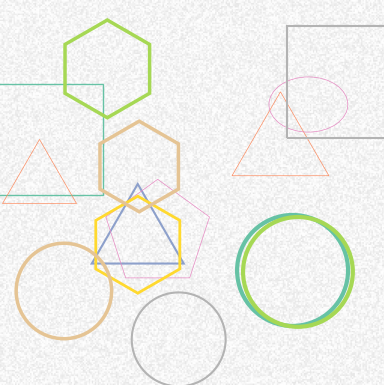[{"shape": "square", "thickness": 1, "radius": 0.72, "center": [0.123, 0.638]}, {"shape": "circle", "thickness": 3, "radius": 0.72, "center": [0.76, 0.298]}, {"shape": "triangle", "thickness": 0.5, "radius": 0.56, "center": [0.103, 0.527]}, {"shape": "triangle", "thickness": 0.5, "radius": 0.73, "center": [0.728, 0.616]}, {"shape": "triangle", "thickness": 1.5, "radius": 0.69, "center": [0.358, 0.384]}, {"shape": "oval", "thickness": 0.5, "radius": 0.51, "center": [0.801, 0.729]}, {"shape": "pentagon", "thickness": 0.5, "radius": 0.71, "center": [0.41, 0.393]}, {"shape": "circle", "thickness": 3, "radius": 0.71, "center": [0.774, 0.294]}, {"shape": "hexagon", "thickness": 2.5, "radius": 0.63, "center": [0.279, 0.821]}, {"shape": "hexagon", "thickness": 2, "radius": 0.63, "center": [0.358, 0.364]}, {"shape": "hexagon", "thickness": 2.5, "radius": 0.59, "center": [0.362, 0.568]}, {"shape": "circle", "thickness": 2.5, "radius": 0.62, "center": [0.166, 0.244]}, {"shape": "circle", "thickness": 1.5, "radius": 0.61, "center": [0.464, 0.119]}, {"shape": "square", "thickness": 1.5, "radius": 0.73, "center": [0.891, 0.787]}]